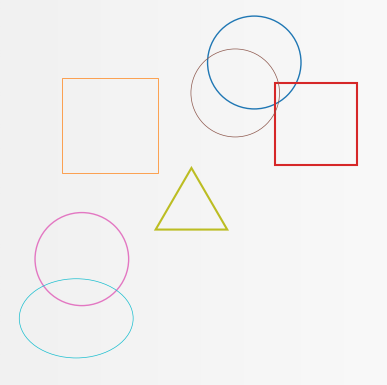[{"shape": "circle", "thickness": 1, "radius": 0.6, "center": [0.656, 0.838]}, {"shape": "square", "thickness": 0.5, "radius": 0.62, "center": [0.284, 0.673]}, {"shape": "square", "thickness": 1.5, "radius": 0.53, "center": [0.816, 0.678]}, {"shape": "circle", "thickness": 0.5, "radius": 0.57, "center": [0.607, 0.759]}, {"shape": "circle", "thickness": 1, "radius": 0.6, "center": [0.211, 0.327]}, {"shape": "triangle", "thickness": 1.5, "radius": 0.53, "center": [0.494, 0.457]}, {"shape": "oval", "thickness": 0.5, "radius": 0.73, "center": [0.197, 0.173]}]